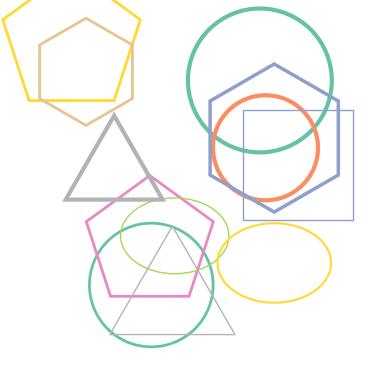[{"shape": "circle", "thickness": 3, "radius": 0.93, "center": [0.675, 0.791]}, {"shape": "circle", "thickness": 2, "radius": 0.8, "center": [0.393, 0.26]}, {"shape": "circle", "thickness": 3, "radius": 0.68, "center": [0.69, 0.616]}, {"shape": "square", "thickness": 1, "radius": 0.71, "center": [0.773, 0.571]}, {"shape": "hexagon", "thickness": 2.5, "radius": 0.96, "center": [0.712, 0.641]}, {"shape": "pentagon", "thickness": 2, "radius": 0.87, "center": [0.389, 0.371]}, {"shape": "oval", "thickness": 1, "radius": 0.7, "center": [0.454, 0.387]}, {"shape": "oval", "thickness": 1.5, "radius": 0.74, "center": [0.713, 0.317]}, {"shape": "pentagon", "thickness": 2, "radius": 0.94, "center": [0.186, 0.891]}, {"shape": "hexagon", "thickness": 2, "radius": 0.7, "center": [0.223, 0.814]}, {"shape": "triangle", "thickness": 1, "radius": 0.94, "center": [0.448, 0.225]}, {"shape": "triangle", "thickness": 3, "radius": 0.73, "center": [0.296, 0.554]}]